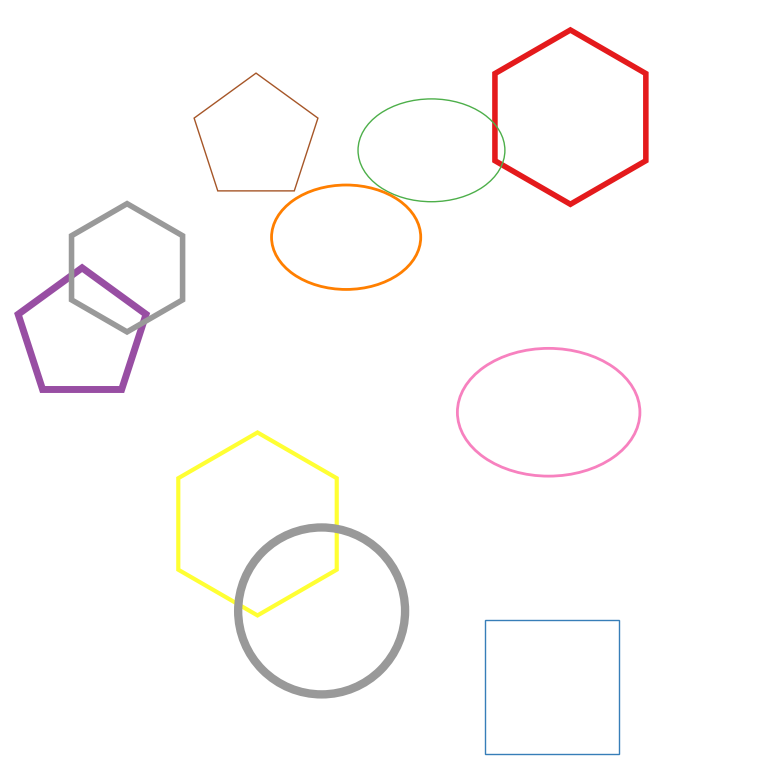[{"shape": "hexagon", "thickness": 2, "radius": 0.57, "center": [0.741, 0.848]}, {"shape": "square", "thickness": 0.5, "radius": 0.43, "center": [0.717, 0.108]}, {"shape": "oval", "thickness": 0.5, "radius": 0.48, "center": [0.56, 0.805]}, {"shape": "pentagon", "thickness": 2.5, "radius": 0.44, "center": [0.107, 0.565]}, {"shape": "oval", "thickness": 1, "radius": 0.48, "center": [0.45, 0.692]}, {"shape": "hexagon", "thickness": 1.5, "radius": 0.59, "center": [0.334, 0.32]}, {"shape": "pentagon", "thickness": 0.5, "radius": 0.42, "center": [0.332, 0.82]}, {"shape": "oval", "thickness": 1, "radius": 0.59, "center": [0.713, 0.465]}, {"shape": "hexagon", "thickness": 2, "radius": 0.42, "center": [0.165, 0.652]}, {"shape": "circle", "thickness": 3, "radius": 0.54, "center": [0.418, 0.207]}]